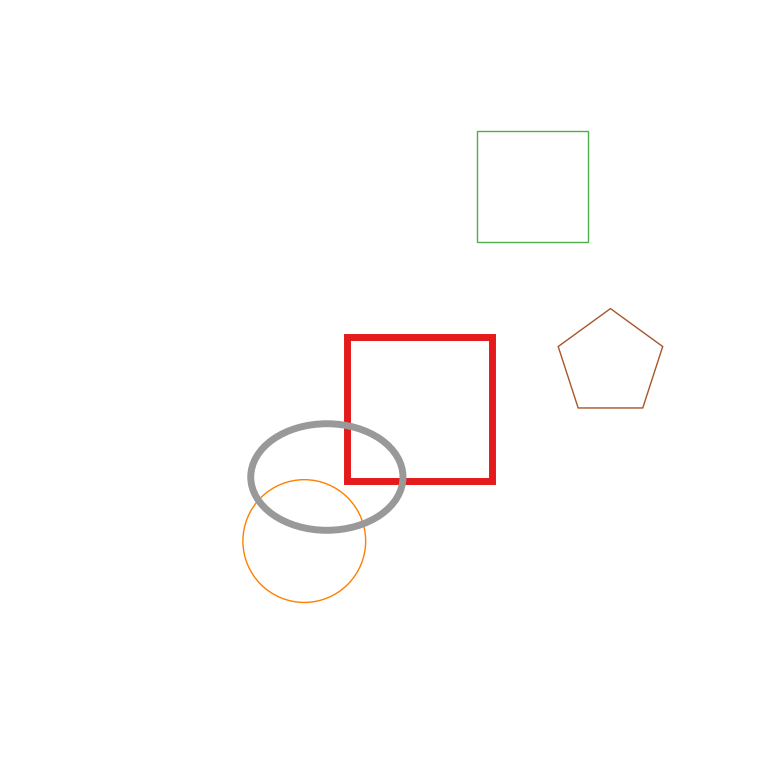[{"shape": "square", "thickness": 2.5, "radius": 0.47, "center": [0.545, 0.469]}, {"shape": "square", "thickness": 0.5, "radius": 0.36, "center": [0.692, 0.758]}, {"shape": "circle", "thickness": 0.5, "radius": 0.4, "center": [0.395, 0.297]}, {"shape": "pentagon", "thickness": 0.5, "radius": 0.36, "center": [0.793, 0.528]}, {"shape": "oval", "thickness": 2.5, "radius": 0.49, "center": [0.424, 0.38]}]